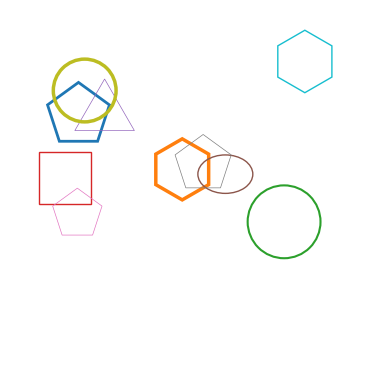[{"shape": "pentagon", "thickness": 2, "radius": 0.42, "center": [0.204, 0.701]}, {"shape": "hexagon", "thickness": 2.5, "radius": 0.4, "center": [0.473, 0.56]}, {"shape": "circle", "thickness": 1.5, "radius": 0.47, "center": [0.738, 0.424]}, {"shape": "square", "thickness": 1, "radius": 0.34, "center": [0.169, 0.538]}, {"shape": "triangle", "thickness": 0.5, "radius": 0.45, "center": [0.272, 0.705]}, {"shape": "oval", "thickness": 1, "radius": 0.36, "center": [0.585, 0.548]}, {"shape": "pentagon", "thickness": 0.5, "radius": 0.34, "center": [0.201, 0.444]}, {"shape": "pentagon", "thickness": 0.5, "radius": 0.38, "center": [0.528, 0.574]}, {"shape": "circle", "thickness": 2.5, "radius": 0.41, "center": [0.22, 0.765]}, {"shape": "hexagon", "thickness": 1, "radius": 0.41, "center": [0.792, 0.84]}]